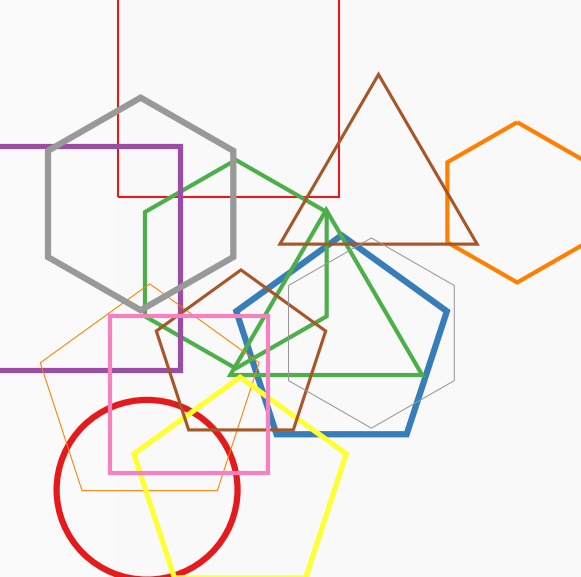[{"shape": "circle", "thickness": 3, "radius": 0.78, "center": [0.253, 0.151]}, {"shape": "square", "thickness": 1, "radius": 0.95, "center": [0.393, 0.848]}, {"shape": "pentagon", "thickness": 3, "radius": 0.95, "center": [0.588, 0.401]}, {"shape": "triangle", "thickness": 2, "radius": 0.95, "center": [0.561, 0.445]}, {"shape": "hexagon", "thickness": 2, "radius": 0.9, "center": [0.406, 0.542]}, {"shape": "square", "thickness": 2.5, "radius": 0.97, "center": [0.116, 0.552]}, {"shape": "pentagon", "thickness": 0.5, "radius": 0.99, "center": [0.258, 0.31]}, {"shape": "hexagon", "thickness": 2, "radius": 0.69, "center": [0.89, 0.649]}, {"shape": "pentagon", "thickness": 2.5, "radius": 0.96, "center": [0.413, 0.154]}, {"shape": "pentagon", "thickness": 1.5, "radius": 0.77, "center": [0.415, 0.379]}, {"shape": "triangle", "thickness": 1.5, "radius": 0.98, "center": [0.651, 0.674]}, {"shape": "square", "thickness": 2, "radius": 0.68, "center": [0.325, 0.316]}, {"shape": "hexagon", "thickness": 0.5, "radius": 0.82, "center": [0.639, 0.422]}, {"shape": "hexagon", "thickness": 3, "radius": 0.92, "center": [0.242, 0.646]}]